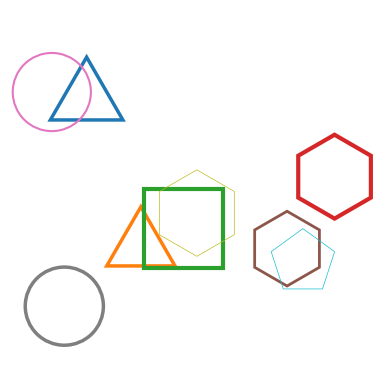[{"shape": "triangle", "thickness": 2.5, "radius": 0.54, "center": [0.225, 0.743]}, {"shape": "triangle", "thickness": 2.5, "radius": 0.51, "center": [0.366, 0.36]}, {"shape": "square", "thickness": 3, "radius": 0.51, "center": [0.476, 0.407]}, {"shape": "hexagon", "thickness": 3, "radius": 0.54, "center": [0.869, 0.541]}, {"shape": "hexagon", "thickness": 2, "radius": 0.49, "center": [0.746, 0.354]}, {"shape": "circle", "thickness": 1.5, "radius": 0.51, "center": [0.135, 0.761]}, {"shape": "circle", "thickness": 2.5, "radius": 0.51, "center": [0.167, 0.205]}, {"shape": "hexagon", "thickness": 0.5, "radius": 0.56, "center": [0.511, 0.447]}, {"shape": "pentagon", "thickness": 0.5, "radius": 0.43, "center": [0.787, 0.32]}]